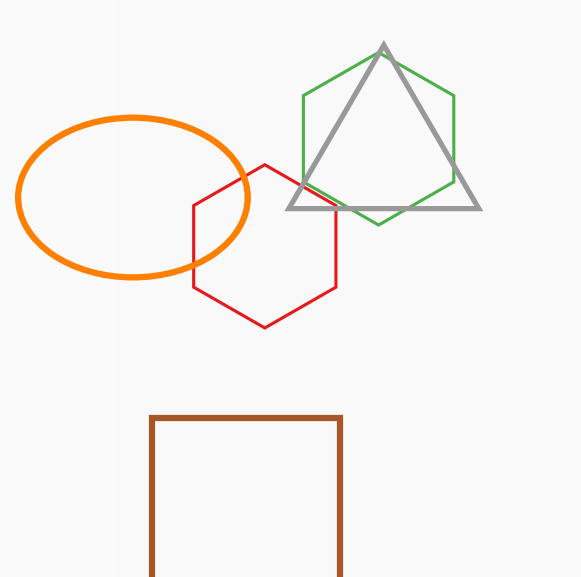[{"shape": "hexagon", "thickness": 1.5, "radius": 0.71, "center": [0.456, 0.573]}, {"shape": "hexagon", "thickness": 1.5, "radius": 0.75, "center": [0.651, 0.759]}, {"shape": "oval", "thickness": 3, "radius": 0.99, "center": [0.229, 0.657]}, {"shape": "square", "thickness": 3, "radius": 0.81, "center": [0.423, 0.113]}, {"shape": "triangle", "thickness": 2.5, "radius": 0.94, "center": [0.66, 0.732]}]